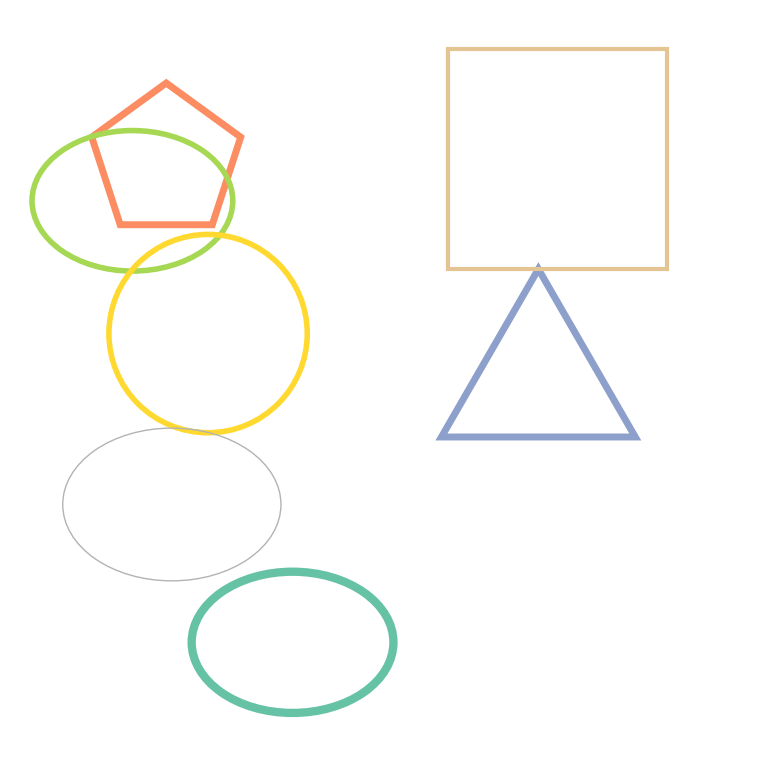[{"shape": "oval", "thickness": 3, "radius": 0.66, "center": [0.38, 0.166]}, {"shape": "pentagon", "thickness": 2.5, "radius": 0.51, "center": [0.216, 0.79]}, {"shape": "triangle", "thickness": 2.5, "radius": 0.73, "center": [0.699, 0.505]}, {"shape": "oval", "thickness": 2, "radius": 0.65, "center": [0.172, 0.739]}, {"shape": "circle", "thickness": 2, "radius": 0.64, "center": [0.27, 0.567]}, {"shape": "square", "thickness": 1.5, "radius": 0.71, "center": [0.724, 0.793]}, {"shape": "oval", "thickness": 0.5, "radius": 0.71, "center": [0.223, 0.345]}]